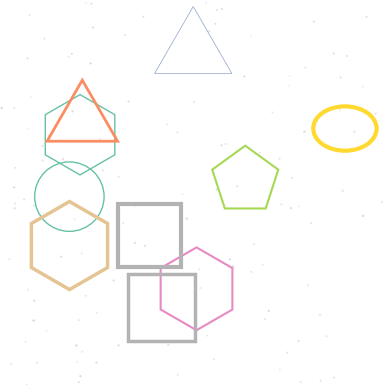[{"shape": "hexagon", "thickness": 1, "radius": 0.52, "center": [0.208, 0.65]}, {"shape": "circle", "thickness": 1, "radius": 0.45, "center": [0.18, 0.489]}, {"shape": "triangle", "thickness": 2, "radius": 0.53, "center": [0.214, 0.686]}, {"shape": "triangle", "thickness": 0.5, "radius": 0.58, "center": [0.502, 0.867]}, {"shape": "hexagon", "thickness": 1.5, "radius": 0.54, "center": [0.51, 0.25]}, {"shape": "pentagon", "thickness": 1.5, "radius": 0.45, "center": [0.637, 0.531]}, {"shape": "oval", "thickness": 3, "radius": 0.41, "center": [0.896, 0.666]}, {"shape": "hexagon", "thickness": 2.5, "radius": 0.57, "center": [0.18, 0.362]}, {"shape": "square", "thickness": 2.5, "radius": 0.43, "center": [0.421, 0.201]}, {"shape": "square", "thickness": 3, "radius": 0.41, "center": [0.389, 0.389]}]